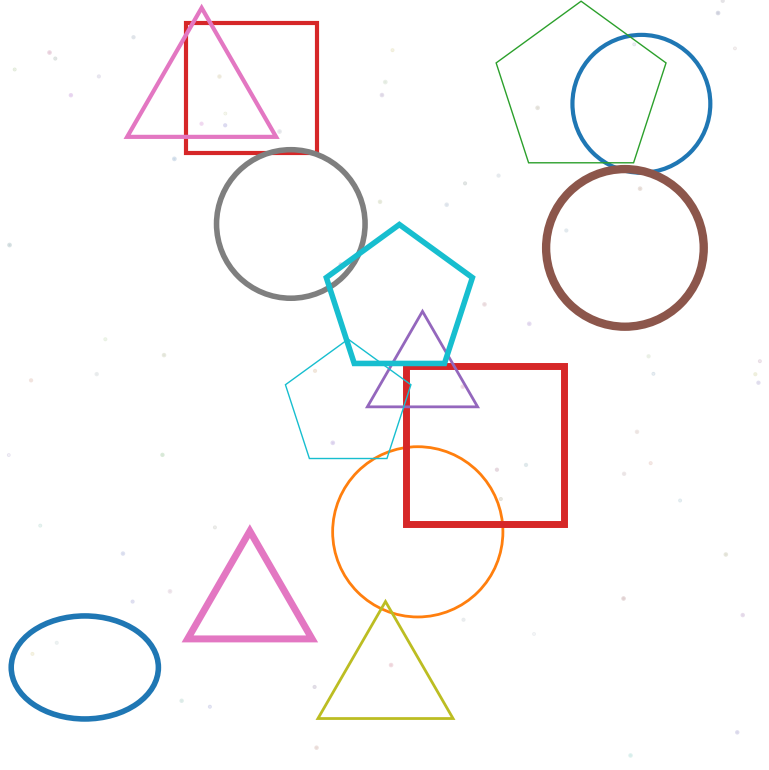[{"shape": "oval", "thickness": 2, "radius": 0.48, "center": [0.11, 0.133]}, {"shape": "circle", "thickness": 1.5, "radius": 0.45, "center": [0.833, 0.865]}, {"shape": "circle", "thickness": 1, "radius": 0.55, "center": [0.543, 0.309]}, {"shape": "pentagon", "thickness": 0.5, "radius": 0.58, "center": [0.755, 0.882]}, {"shape": "square", "thickness": 1.5, "radius": 0.42, "center": [0.327, 0.886]}, {"shape": "square", "thickness": 2.5, "radius": 0.51, "center": [0.629, 0.421]}, {"shape": "triangle", "thickness": 1, "radius": 0.41, "center": [0.549, 0.513]}, {"shape": "circle", "thickness": 3, "radius": 0.51, "center": [0.812, 0.678]}, {"shape": "triangle", "thickness": 1.5, "radius": 0.56, "center": [0.262, 0.878]}, {"shape": "triangle", "thickness": 2.5, "radius": 0.47, "center": [0.324, 0.217]}, {"shape": "circle", "thickness": 2, "radius": 0.48, "center": [0.378, 0.709]}, {"shape": "triangle", "thickness": 1, "radius": 0.51, "center": [0.501, 0.118]}, {"shape": "pentagon", "thickness": 2, "radius": 0.5, "center": [0.519, 0.609]}, {"shape": "pentagon", "thickness": 0.5, "radius": 0.43, "center": [0.452, 0.474]}]